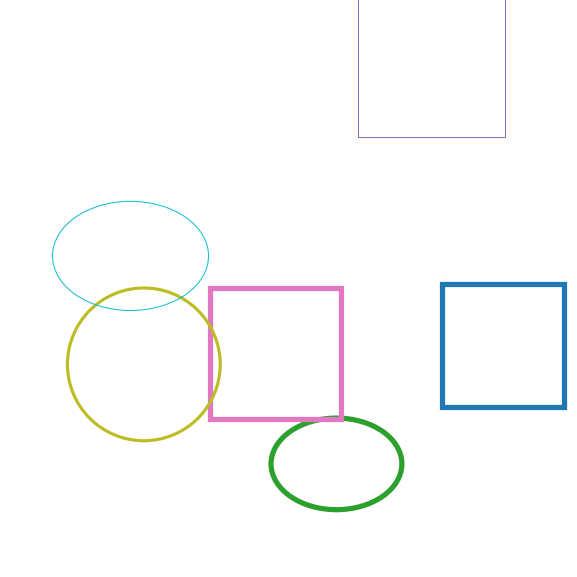[{"shape": "square", "thickness": 2.5, "radius": 0.53, "center": [0.871, 0.401]}, {"shape": "oval", "thickness": 2.5, "radius": 0.57, "center": [0.583, 0.196]}, {"shape": "square", "thickness": 0.5, "radius": 0.64, "center": [0.748, 0.889]}, {"shape": "square", "thickness": 2.5, "radius": 0.57, "center": [0.477, 0.387]}, {"shape": "circle", "thickness": 1.5, "radius": 0.66, "center": [0.249, 0.368]}, {"shape": "oval", "thickness": 0.5, "radius": 0.68, "center": [0.226, 0.556]}]